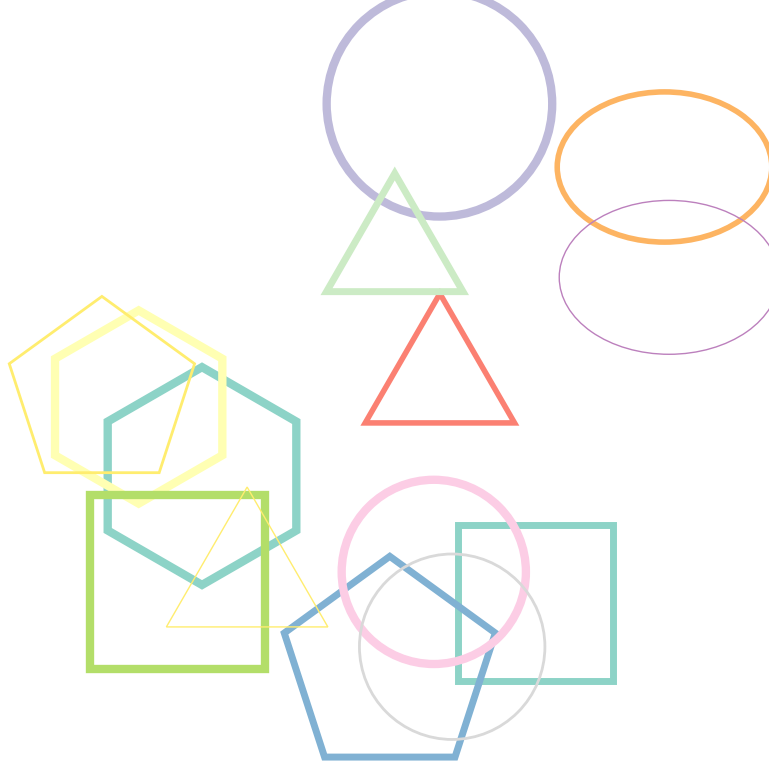[{"shape": "square", "thickness": 2.5, "radius": 0.51, "center": [0.695, 0.217]}, {"shape": "hexagon", "thickness": 3, "radius": 0.71, "center": [0.262, 0.382]}, {"shape": "hexagon", "thickness": 3, "radius": 0.63, "center": [0.18, 0.471]}, {"shape": "circle", "thickness": 3, "radius": 0.73, "center": [0.571, 0.865]}, {"shape": "triangle", "thickness": 2, "radius": 0.56, "center": [0.571, 0.507]}, {"shape": "pentagon", "thickness": 2.5, "radius": 0.72, "center": [0.506, 0.133]}, {"shape": "oval", "thickness": 2, "radius": 0.7, "center": [0.863, 0.783]}, {"shape": "square", "thickness": 3, "radius": 0.57, "center": [0.23, 0.244]}, {"shape": "circle", "thickness": 3, "radius": 0.6, "center": [0.563, 0.257]}, {"shape": "circle", "thickness": 1, "radius": 0.6, "center": [0.587, 0.16]}, {"shape": "oval", "thickness": 0.5, "radius": 0.71, "center": [0.869, 0.64]}, {"shape": "triangle", "thickness": 2.5, "radius": 0.51, "center": [0.513, 0.672]}, {"shape": "triangle", "thickness": 0.5, "radius": 0.61, "center": [0.321, 0.246]}, {"shape": "pentagon", "thickness": 1, "radius": 0.63, "center": [0.132, 0.489]}]